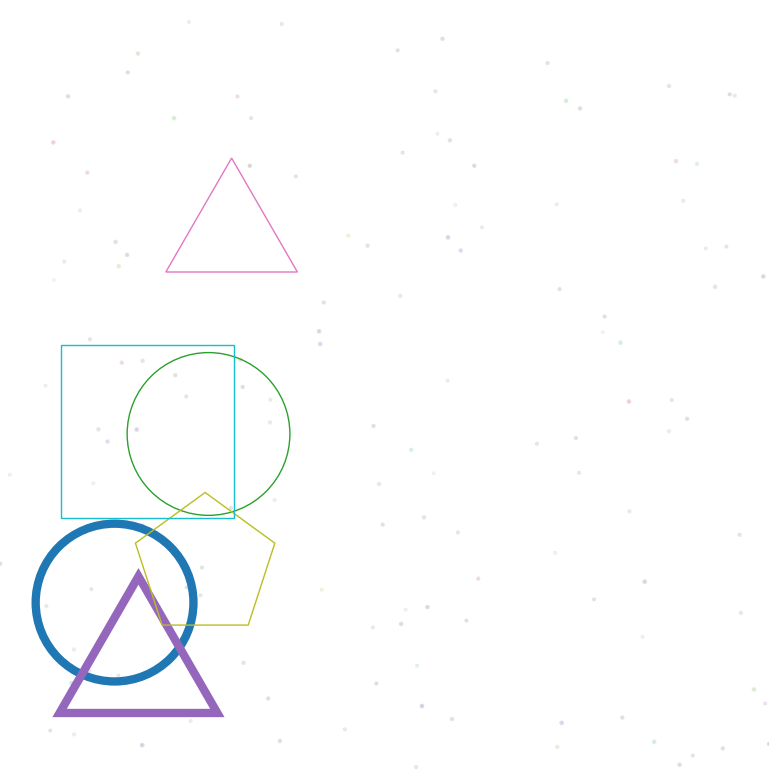[{"shape": "circle", "thickness": 3, "radius": 0.51, "center": [0.149, 0.217]}, {"shape": "circle", "thickness": 0.5, "radius": 0.53, "center": [0.271, 0.436]}, {"shape": "triangle", "thickness": 3, "radius": 0.59, "center": [0.18, 0.133]}, {"shape": "triangle", "thickness": 0.5, "radius": 0.49, "center": [0.301, 0.696]}, {"shape": "pentagon", "thickness": 0.5, "radius": 0.48, "center": [0.266, 0.265]}, {"shape": "square", "thickness": 0.5, "radius": 0.56, "center": [0.192, 0.439]}]